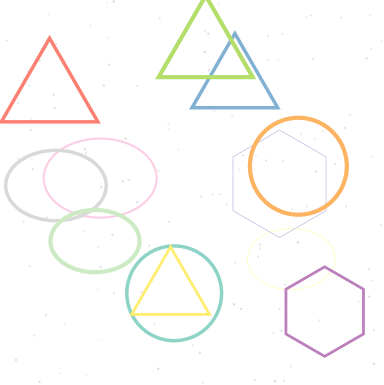[{"shape": "circle", "thickness": 2.5, "radius": 0.62, "center": [0.452, 0.238]}, {"shape": "oval", "thickness": 0.5, "radius": 0.57, "center": [0.756, 0.327]}, {"shape": "hexagon", "thickness": 0.5, "radius": 0.7, "center": [0.726, 0.523]}, {"shape": "triangle", "thickness": 2.5, "radius": 0.72, "center": [0.129, 0.756]}, {"shape": "triangle", "thickness": 2.5, "radius": 0.64, "center": [0.61, 0.784]}, {"shape": "circle", "thickness": 3, "radius": 0.63, "center": [0.775, 0.568]}, {"shape": "triangle", "thickness": 3, "radius": 0.71, "center": [0.534, 0.87]}, {"shape": "oval", "thickness": 1.5, "radius": 0.73, "center": [0.26, 0.537]}, {"shape": "oval", "thickness": 2.5, "radius": 0.65, "center": [0.145, 0.518]}, {"shape": "hexagon", "thickness": 2, "radius": 0.58, "center": [0.843, 0.191]}, {"shape": "oval", "thickness": 3, "radius": 0.58, "center": [0.247, 0.374]}, {"shape": "triangle", "thickness": 2, "radius": 0.58, "center": [0.443, 0.242]}]